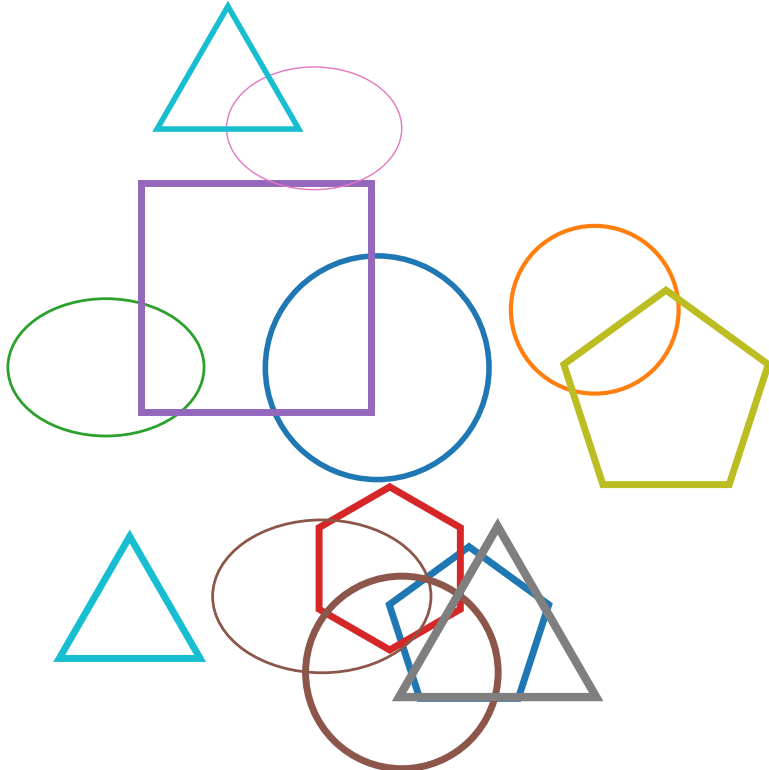[{"shape": "pentagon", "thickness": 2.5, "radius": 0.54, "center": [0.609, 0.181]}, {"shape": "circle", "thickness": 2, "radius": 0.73, "center": [0.49, 0.522]}, {"shape": "circle", "thickness": 1.5, "radius": 0.54, "center": [0.772, 0.598]}, {"shape": "oval", "thickness": 1, "radius": 0.64, "center": [0.138, 0.523]}, {"shape": "hexagon", "thickness": 2.5, "radius": 0.53, "center": [0.506, 0.262]}, {"shape": "square", "thickness": 2.5, "radius": 0.74, "center": [0.333, 0.614]}, {"shape": "oval", "thickness": 1, "radius": 0.71, "center": [0.418, 0.226]}, {"shape": "circle", "thickness": 2.5, "radius": 0.63, "center": [0.522, 0.127]}, {"shape": "oval", "thickness": 0.5, "radius": 0.57, "center": [0.408, 0.833]}, {"shape": "triangle", "thickness": 3, "radius": 0.74, "center": [0.646, 0.169]}, {"shape": "pentagon", "thickness": 2.5, "radius": 0.7, "center": [0.865, 0.484]}, {"shape": "triangle", "thickness": 2, "radius": 0.53, "center": [0.296, 0.886]}, {"shape": "triangle", "thickness": 2.5, "radius": 0.53, "center": [0.168, 0.198]}]